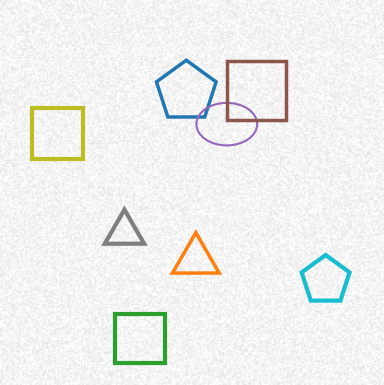[{"shape": "pentagon", "thickness": 2.5, "radius": 0.41, "center": [0.484, 0.762]}, {"shape": "triangle", "thickness": 2.5, "radius": 0.35, "center": [0.509, 0.326]}, {"shape": "square", "thickness": 3, "radius": 0.32, "center": [0.363, 0.12]}, {"shape": "oval", "thickness": 1.5, "radius": 0.39, "center": [0.589, 0.678]}, {"shape": "square", "thickness": 2.5, "radius": 0.38, "center": [0.667, 0.764]}, {"shape": "triangle", "thickness": 3, "radius": 0.3, "center": [0.323, 0.396]}, {"shape": "square", "thickness": 3, "radius": 0.33, "center": [0.15, 0.653]}, {"shape": "pentagon", "thickness": 3, "radius": 0.33, "center": [0.846, 0.272]}]